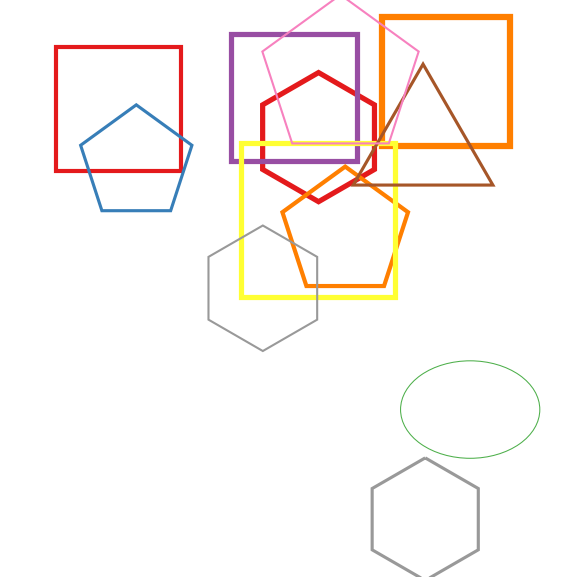[{"shape": "square", "thickness": 2, "radius": 0.54, "center": [0.205, 0.81]}, {"shape": "hexagon", "thickness": 2.5, "radius": 0.56, "center": [0.552, 0.762]}, {"shape": "pentagon", "thickness": 1.5, "radius": 0.51, "center": [0.236, 0.716]}, {"shape": "oval", "thickness": 0.5, "radius": 0.6, "center": [0.814, 0.29]}, {"shape": "square", "thickness": 2.5, "radius": 0.55, "center": [0.509, 0.831]}, {"shape": "pentagon", "thickness": 2, "radius": 0.57, "center": [0.598, 0.596]}, {"shape": "square", "thickness": 3, "radius": 0.56, "center": [0.772, 0.858]}, {"shape": "square", "thickness": 2.5, "radius": 0.67, "center": [0.55, 0.618]}, {"shape": "triangle", "thickness": 1.5, "radius": 0.7, "center": [0.733, 0.748]}, {"shape": "pentagon", "thickness": 1, "radius": 0.71, "center": [0.59, 0.866]}, {"shape": "hexagon", "thickness": 1.5, "radius": 0.53, "center": [0.736, 0.1]}, {"shape": "hexagon", "thickness": 1, "radius": 0.54, "center": [0.455, 0.5]}]